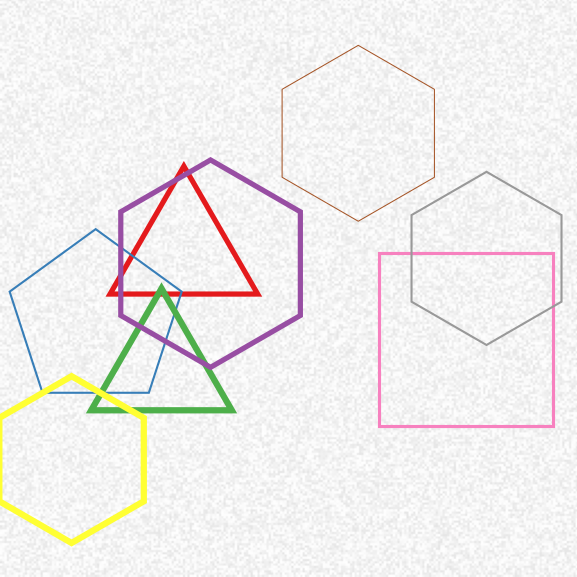[{"shape": "triangle", "thickness": 2.5, "radius": 0.74, "center": [0.318, 0.564]}, {"shape": "pentagon", "thickness": 1, "radius": 0.78, "center": [0.166, 0.446]}, {"shape": "triangle", "thickness": 3, "radius": 0.7, "center": [0.28, 0.359]}, {"shape": "hexagon", "thickness": 2.5, "radius": 0.9, "center": [0.365, 0.543]}, {"shape": "hexagon", "thickness": 3, "radius": 0.72, "center": [0.124, 0.203]}, {"shape": "hexagon", "thickness": 0.5, "radius": 0.76, "center": [0.62, 0.768]}, {"shape": "square", "thickness": 1.5, "radius": 0.75, "center": [0.807, 0.411]}, {"shape": "hexagon", "thickness": 1, "radius": 0.75, "center": [0.842, 0.552]}]